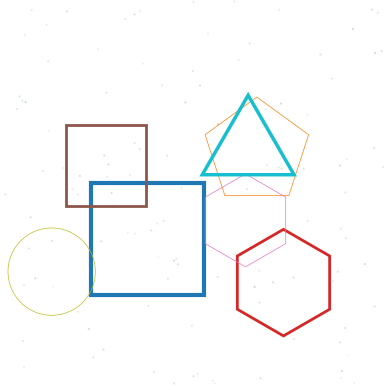[{"shape": "square", "thickness": 3, "radius": 0.73, "center": [0.382, 0.379]}, {"shape": "pentagon", "thickness": 0.5, "radius": 0.71, "center": [0.667, 0.606]}, {"shape": "hexagon", "thickness": 2, "radius": 0.69, "center": [0.736, 0.266]}, {"shape": "square", "thickness": 2, "radius": 0.52, "center": [0.275, 0.57]}, {"shape": "hexagon", "thickness": 0.5, "radius": 0.6, "center": [0.638, 0.428]}, {"shape": "circle", "thickness": 0.5, "radius": 0.57, "center": [0.134, 0.294]}, {"shape": "triangle", "thickness": 2.5, "radius": 0.69, "center": [0.645, 0.615]}]